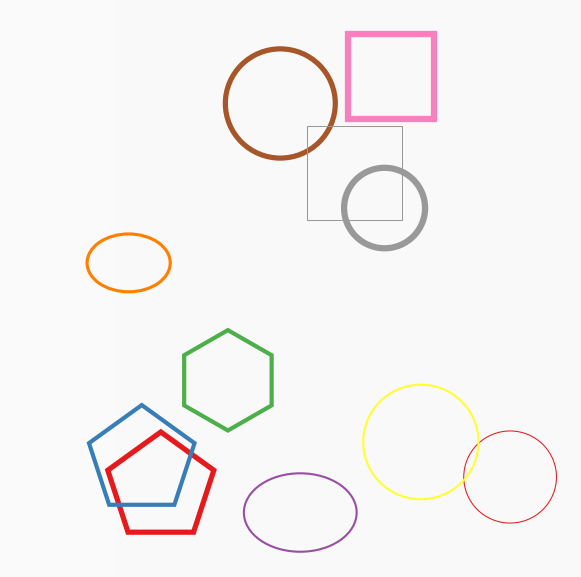[{"shape": "pentagon", "thickness": 2.5, "radius": 0.48, "center": [0.277, 0.155]}, {"shape": "circle", "thickness": 0.5, "radius": 0.4, "center": [0.878, 0.173]}, {"shape": "pentagon", "thickness": 2, "radius": 0.48, "center": [0.244, 0.202]}, {"shape": "hexagon", "thickness": 2, "radius": 0.43, "center": [0.392, 0.341]}, {"shape": "oval", "thickness": 1, "radius": 0.49, "center": [0.517, 0.112]}, {"shape": "oval", "thickness": 1.5, "radius": 0.36, "center": [0.221, 0.544]}, {"shape": "circle", "thickness": 1, "radius": 0.5, "center": [0.724, 0.234]}, {"shape": "circle", "thickness": 2.5, "radius": 0.47, "center": [0.482, 0.82]}, {"shape": "square", "thickness": 3, "radius": 0.37, "center": [0.672, 0.867]}, {"shape": "circle", "thickness": 3, "radius": 0.35, "center": [0.662, 0.639]}, {"shape": "square", "thickness": 0.5, "radius": 0.41, "center": [0.61, 0.7]}]